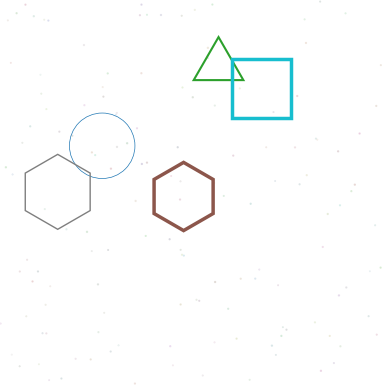[{"shape": "circle", "thickness": 0.5, "radius": 0.43, "center": [0.265, 0.621]}, {"shape": "triangle", "thickness": 1.5, "radius": 0.37, "center": [0.568, 0.829]}, {"shape": "hexagon", "thickness": 2.5, "radius": 0.44, "center": [0.477, 0.49]}, {"shape": "hexagon", "thickness": 1, "radius": 0.49, "center": [0.15, 0.502]}, {"shape": "square", "thickness": 2.5, "radius": 0.38, "center": [0.679, 0.769]}]